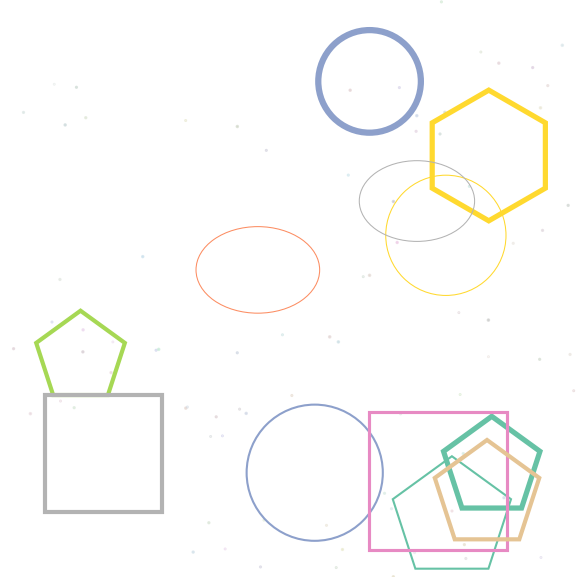[{"shape": "pentagon", "thickness": 1, "radius": 0.54, "center": [0.783, 0.101]}, {"shape": "pentagon", "thickness": 2.5, "radius": 0.44, "center": [0.852, 0.19]}, {"shape": "oval", "thickness": 0.5, "radius": 0.54, "center": [0.446, 0.532]}, {"shape": "circle", "thickness": 3, "radius": 0.44, "center": [0.64, 0.858]}, {"shape": "circle", "thickness": 1, "radius": 0.59, "center": [0.545, 0.181]}, {"shape": "square", "thickness": 1.5, "radius": 0.6, "center": [0.758, 0.167]}, {"shape": "pentagon", "thickness": 2, "radius": 0.4, "center": [0.139, 0.38]}, {"shape": "hexagon", "thickness": 2.5, "radius": 0.57, "center": [0.846, 0.73]}, {"shape": "circle", "thickness": 0.5, "radius": 0.52, "center": [0.772, 0.592]}, {"shape": "pentagon", "thickness": 2, "radius": 0.48, "center": [0.843, 0.142]}, {"shape": "oval", "thickness": 0.5, "radius": 0.5, "center": [0.722, 0.651]}, {"shape": "square", "thickness": 2, "radius": 0.5, "center": [0.179, 0.214]}]